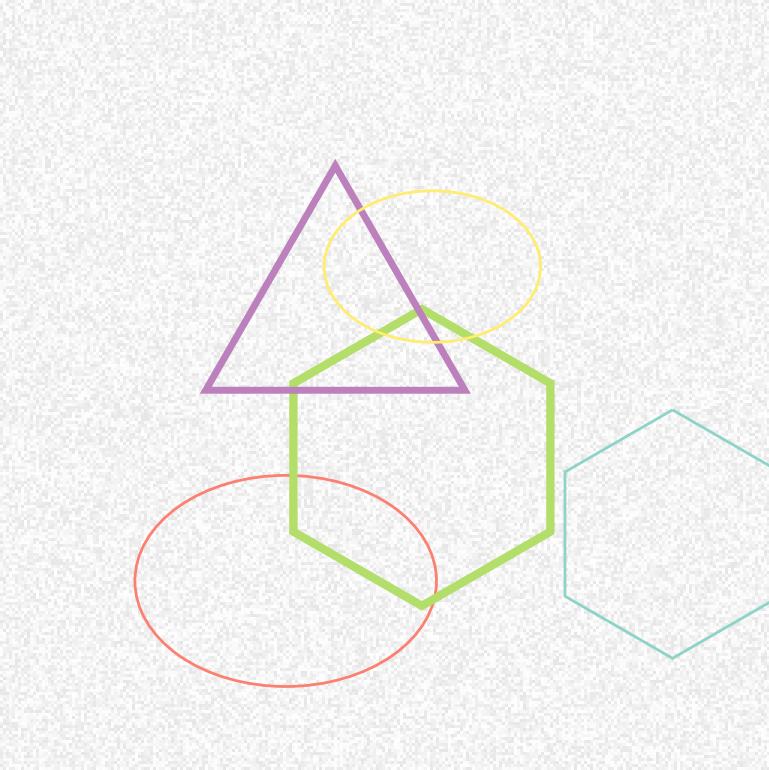[{"shape": "hexagon", "thickness": 1, "radius": 0.81, "center": [0.873, 0.306]}, {"shape": "oval", "thickness": 1, "radius": 0.98, "center": [0.371, 0.246]}, {"shape": "hexagon", "thickness": 3, "radius": 0.96, "center": [0.548, 0.406]}, {"shape": "triangle", "thickness": 2.5, "radius": 0.97, "center": [0.435, 0.59]}, {"shape": "oval", "thickness": 1, "radius": 0.7, "center": [0.561, 0.654]}]